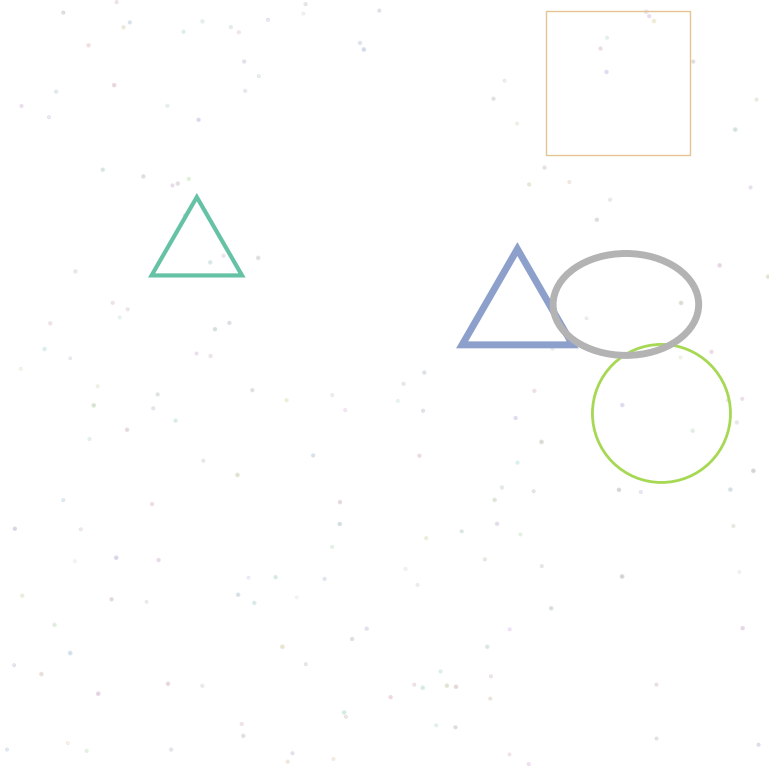[{"shape": "triangle", "thickness": 1.5, "radius": 0.34, "center": [0.256, 0.676]}, {"shape": "triangle", "thickness": 2.5, "radius": 0.41, "center": [0.672, 0.594]}, {"shape": "circle", "thickness": 1, "radius": 0.45, "center": [0.859, 0.463]}, {"shape": "square", "thickness": 0.5, "radius": 0.47, "center": [0.803, 0.892]}, {"shape": "oval", "thickness": 2.5, "radius": 0.47, "center": [0.813, 0.605]}]